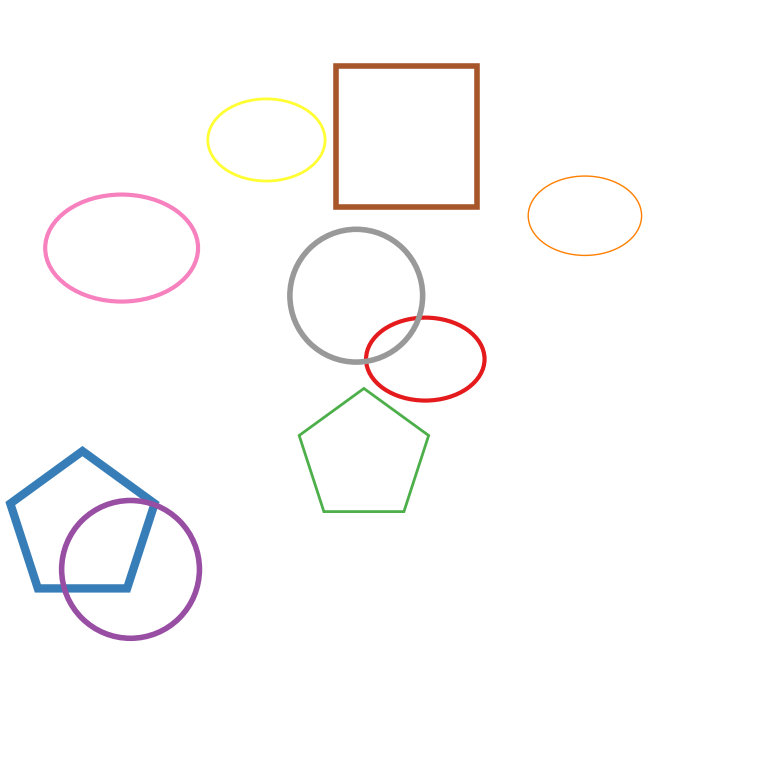[{"shape": "oval", "thickness": 1.5, "radius": 0.38, "center": [0.552, 0.534]}, {"shape": "pentagon", "thickness": 3, "radius": 0.49, "center": [0.107, 0.316]}, {"shape": "pentagon", "thickness": 1, "radius": 0.44, "center": [0.473, 0.407]}, {"shape": "circle", "thickness": 2, "radius": 0.45, "center": [0.17, 0.261]}, {"shape": "oval", "thickness": 0.5, "radius": 0.37, "center": [0.76, 0.72]}, {"shape": "oval", "thickness": 1, "radius": 0.38, "center": [0.346, 0.818]}, {"shape": "square", "thickness": 2, "radius": 0.46, "center": [0.528, 0.823]}, {"shape": "oval", "thickness": 1.5, "radius": 0.5, "center": [0.158, 0.678]}, {"shape": "circle", "thickness": 2, "radius": 0.43, "center": [0.463, 0.616]}]